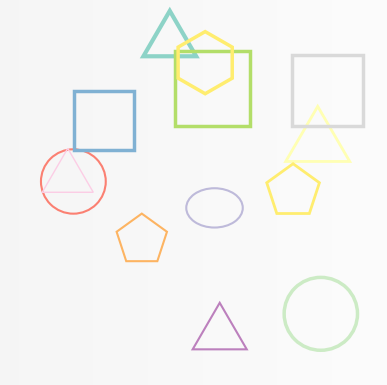[{"shape": "triangle", "thickness": 3, "radius": 0.39, "center": [0.438, 0.893]}, {"shape": "triangle", "thickness": 2, "radius": 0.48, "center": [0.82, 0.628]}, {"shape": "oval", "thickness": 1.5, "radius": 0.36, "center": [0.554, 0.46]}, {"shape": "circle", "thickness": 1.5, "radius": 0.42, "center": [0.189, 0.529]}, {"shape": "square", "thickness": 2.5, "radius": 0.38, "center": [0.268, 0.686]}, {"shape": "pentagon", "thickness": 1.5, "radius": 0.34, "center": [0.366, 0.377]}, {"shape": "square", "thickness": 2.5, "radius": 0.49, "center": [0.549, 0.769]}, {"shape": "triangle", "thickness": 1, "radius": 0.38, "center": [0.175, 0.539]}, {"shape": "square", "thickness": 2.5, "radius": 0.46, "center": [0.845, 0.764]}, {"shape": "triangle", "thickness": 1.5, "radius": 0.4, "center": [0.567, 0.133]}, {"shape": "circle", "thickness": 2.5, "radius": 0.47, "center": [0.828, 0.185]}, {"shape": "hexagon", "thickness": 2.5, "radius": 0.4, "center": [0.529, 0.837]}, {"shape": "pentagon", "thickness": 2, "radius": 0.36, "center": [0.756, 0.503]}]